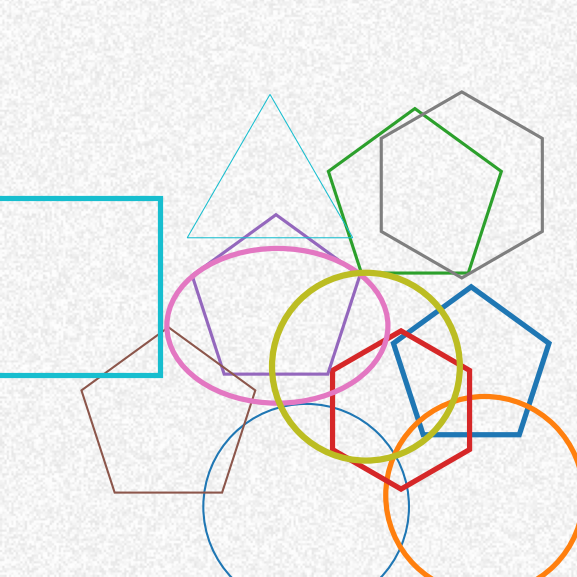[{"shape": "pentagon", "thickness": 2.5, "radius": 0.71, "center": [0.816, 0.361]}, {"shape": "circle", "thickness": 1, "radius": 0.89, "center": [0.53, 0.122]}, {"shape": "circle", "thickness": 2.5, "radius": 0.86, "center": [0.839, 0.141]}, {"shape": "pentagon", "thickness": 1.5, "radius": 0.79, "center": [0.718, 0.654]}, {"shape": "hexagon", "thickness": 2.5, "radius": 0.68, "center": [0.694, 0.289]}, {"shape": "pentagon", "thickness": 1.5, "radius": 0.76, "center": [0.478, 0.475]}, {"shape": "pentagon", "thickness": 1, "radius": 0.79, "center": [0.292, 0.274]}, {"shape": "oval", "thickness": 2.5, "radius": 0.96, "center": [0.48, 0.435]}, {"shape": "hexagon", "thickness": 1.5, "radius": 0.81, "center": [0.8, 0.679]}, {"shape": "circle", "thickness": 3, "radius": 0.81, "center": [0.634, 0.364]}, {"shape": "triangle", "thickness": 0.5, "radius": 0.83, "center": [0.468, 0.67]}, {"shape": "square", "thickness": 2.5, "radius": 0.76, "center": [0.124, 0.504]}]